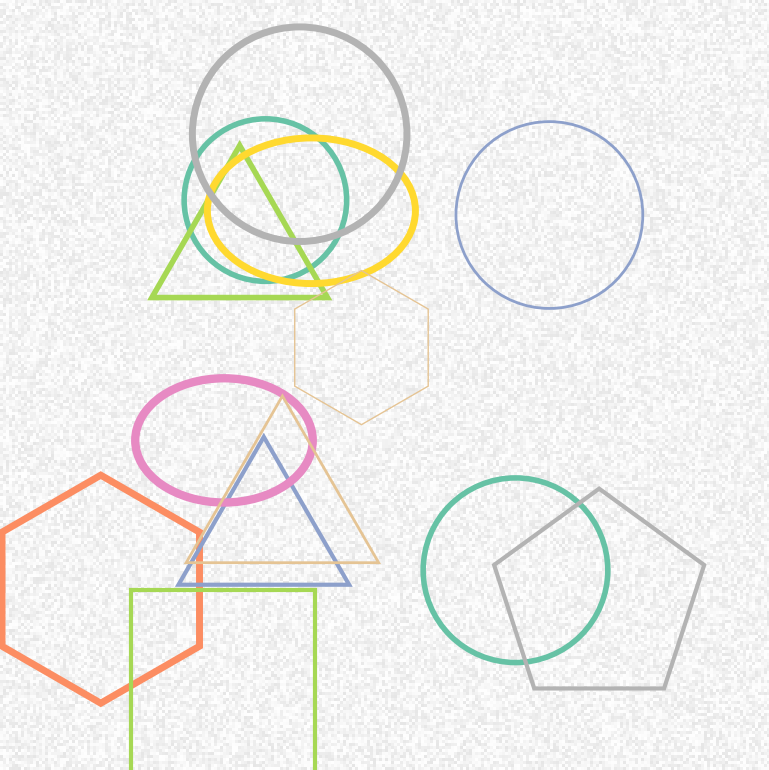[{"shape": "circle", "thickness": 2, "radius": 0.6, "center": [0.669, 0.259]}, {"shape": "circle", "thickness": 2, "radius": 0.53, "center": [0.345, 0.74]}, {"shape": "hexagon", "thickness": 2.5, "radius": 0.74, "center": [0.131, 0.235]}, {"shape": "triangle", "thickness": 1.5, "radius": 0.64, "center": [0.343, 0.305]}, {"shape": "circle", "thickness": 1, "radius": 0.61, "center": [0.713, 0.721]}, {"shape": "oval", "thickness": 3, "radius": 0.58, "center": [0.291, 0.428]}, {"shape": "square", "thickness": 1.5, "radius": 0.6, "center": [0.29, 0.114]}, {"shape": "triangle", "thickness": 2, "radius": 0.66, "center": [0.311, 0.679]}, {"shape": "oval", "thickness": 2.5, "radius": 0.68, "center": [0.404, 0.726]}, {"shape": "hexagon", "thickness": 0.5, "radius": 0.5, "center": [0.469, 0.549]}, {"shape": "triangle", "thickness": 1, "radius": 0.72, "center": [0.367, 0.341]}, {"shape": "pentagon", "thickness": 1.5, "radius": 0.72, "center": [0.778, 0.222]}, {"shape": "circle", "thickness": 2.5, "radius": 0.7, "center": [0.389, 0.826]}]